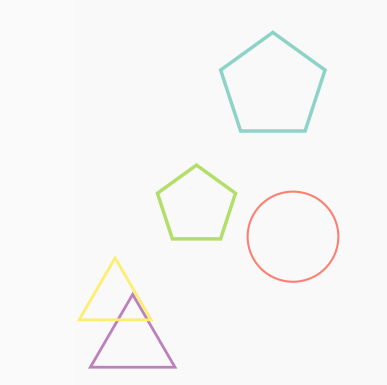[{"shape": "pentagon", "thickness": 2.5, "radius": 0.71, "center": [0.704, 0.774]}, {"shape": "circle", "thickness": 1.5, "radius": 0.59, "center": [0.756, 0.385]}, {"shape": "pentagon", "thickness": 2.5, "radius": 0.53, "center": [0.507, 0.465]}, {"shape": "triangle", "thickness": 2, "radius": 0.63, "center": [0.342, 0.109]}, {"shape": "triangle", "thickness": 2, "radius": 0.54, "center": [0.297, 0.223]}]